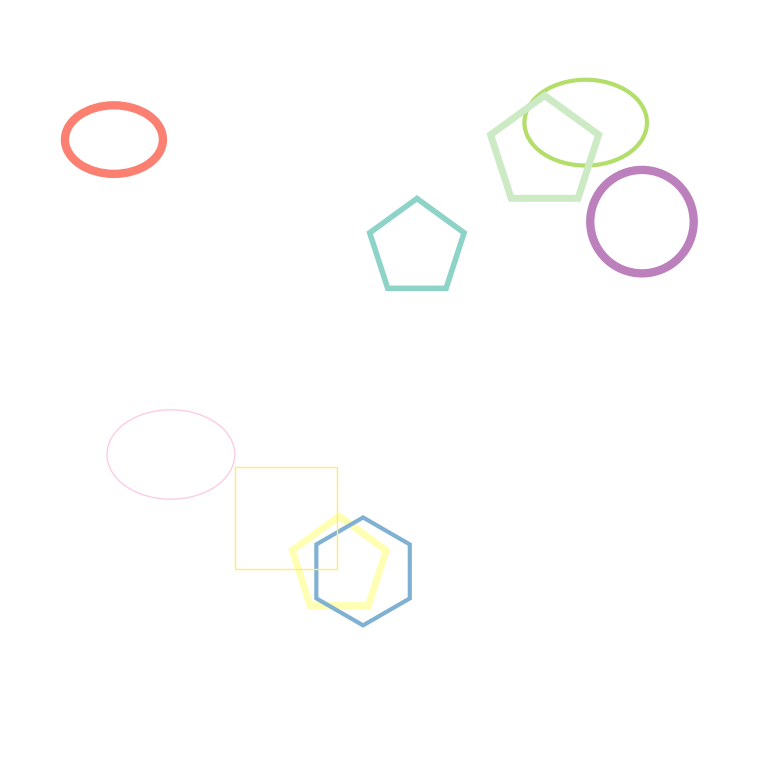[{"shape": "pentagon", "thickness": 2, "radius": 0.32, "center": [0.541, 0.678]}, {"shape": "pentagon", "thickness": 2.5, "radius": 0.32, "center": [0.441, 0.265]}, {"shape": "oval", "thickness": 3, "radius": 0.32, "center": [0.148, 0.819]}, {"shape": "hexagon", "thickness": 1.5, "radius": 0.35, "center": [0.472, 0.258]}, {"shape": "oval", "thickness": 1.5, "radius": 0.4, "center": [0.761, 0.841]}, {"shape": "oval", "thickness": 0.5, "radius": 0.41, "center": [0.222, 0.41]}, {"shape": "circle", "thickness": 3, "radius": 0.34, "center": [0.834, 0.712]}, {"shape": "pentagon", "thickness": 2.5, "radius": 0.37, "center": [0.707, 0.802]}, {"shape": "square", "thickness": 0.5, "radius": 0.33, "center": [0.371, 0.327]}]